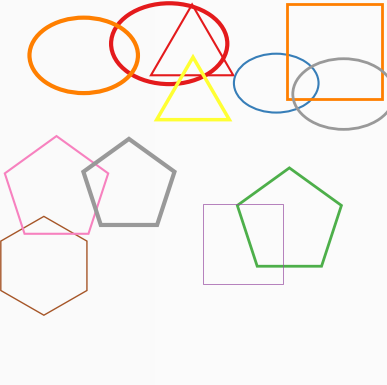[{"shape": "triangle", "thickness": 1.5, "radius": 0.61, "center": [0.496, 0.866]}, {"shape": "oval", "thickness": 3, "radius": 0.75, "center": [0.437, 0.887]}, {"shape": "oval", "thickness": 1.5, "radius": 0.55, "center": [0.713, 0.784]}, {"shape": "pentagon", "thickness": 2, "radius": 0.71, "center": [0.747, 0.423]}, {"shape": "square", "thickness": 0.5, "radius": 0.52, "center": [0.626, 0.366]}, {"shape": "square", "thickness": 2, "radius": 0.62, "center": [0.863, 0.866]}, {"shape": "oval", "thickness": 3, "radius": 0.7, "center": [0.216, 0.856]}, {"shape": "triangle", "thickness": 2.5, "radius": 0.54, "center": [0.498, 0.743]}, {"shape": "hexagon", "thickness": 1, "radius": 0.64, "center": [0.113, 0.31]}, {"shape": "pentagon", "thickness": 1.5, "radius": 0.7, "center": [0.146, 0.506]}, {"shape": "oval", "thickness": 2, "radius": 0.66, "center": [0.887, 0.756]}, {"shape": "pentagon", "thickness": 3, "radius": 0.62, "center": [0.333, 0.516]}]